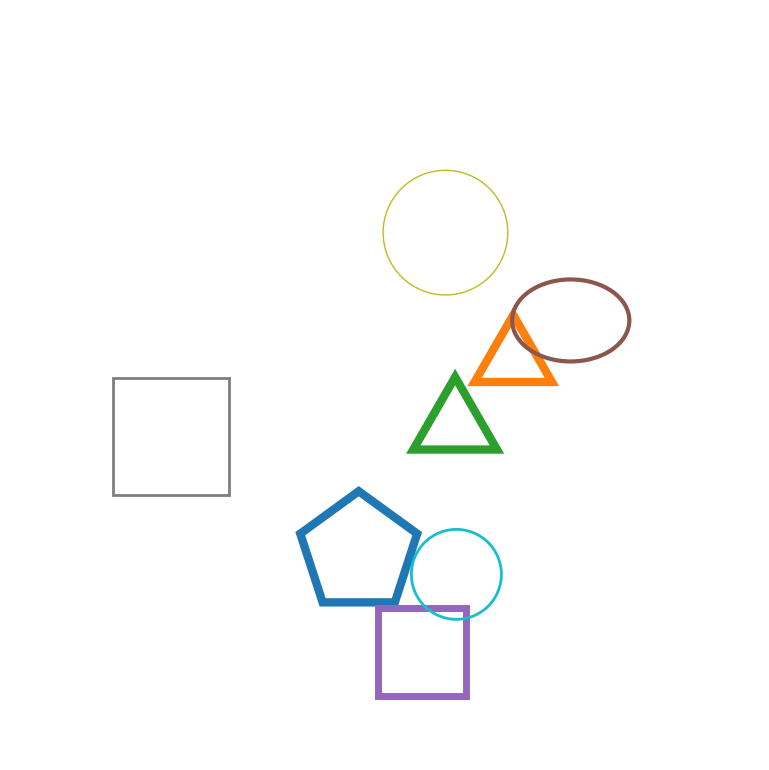[{"shape": "pentagon", "thickness": 3, "radius": 0.4, "center": [0.466, 0.282]}, {"shape": "triangle", "thickness": 3, "radius": 0.29, "center": [0.667, 0.533]}, {"shape": "triangle", "thickness": 3, "radius": 0.31, "center": [0.591, 0.448]}, {"shape": "square", "thickness": 2.5, "radius": 0.29, "center": [0.548, 0.153]}, {"shape": "oval", "thickness": 1.5, "radius": 0.38, "center": [0.741, 0.584]}, {"shape": "square", "thickness": 1, "radius": 0.38, "center": [0.222, 0.433]}, {"shape": "circle", "thickness": 0.5, "radius": 0.4, "center": [0.579, 0.698]}, {"shape": "circle", "thickness": 1, "radius": 0.29, "center": [0.593, 0.254]}]